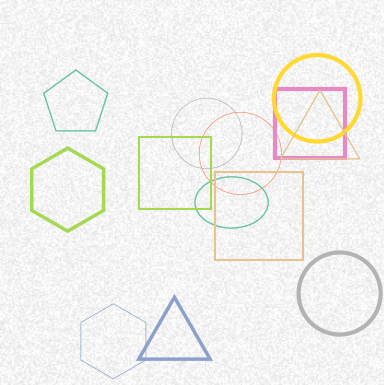[{"shape": "oval", "thickness": 1, "radius": 0.48, "center": [0.602, 0.474]}, {"shape": "pentagon", "thickness": 1, "radius": 0.44, "center": [0.197, 0.731]}, {"shape": "circle", "thickness": 0.5, "radius": 0.53, "center": [0.624, 0.602]}, {"shape": "hexagon", "thickness": 0.5, "radius": 0.49, "center": [0.294, 0.114]}, {"shape": "triangle", "thickness": 2.5, "radius": 0.54, "center": [0.453, 0.121]}, {"shape": "square", "thickness": 3, "radius": 0.45, "center": [0.805, 0.68]}, {"shape": "square", "thickness": 1.5, "radius": 0.47, "center": [0.453, 0.551]}, {"shape": "hexagon", "thickness": 2.5, "radius": 0.54, "center": [0.176, 0.507]}, {"shape": "circle", "thickness": 3, "radius": 0.56, "center": [0.824, 0.745]}, {"shape": "triangle", "thickness": 1, "radius": 0.6, "center": [0.831, 0.647]}, {"shape": "square", "thickness": 1.5, "radius": 0.57, "center": [0.673, 0.439]}, {"shape": "circle", "thickness": 3, "radius": 0.53, "center": [0.882, 0.238]}, {"shape": "circle", "thickness": 0.5, "radius": 0.46, "center": [0.537, 0.653]}]